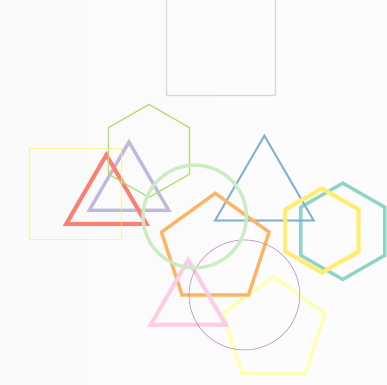[{"shape": "hexagon", "thickness": 2.5, "radius": 0.63, "center": [0.885, 0.399]}, {"shape": "pentagon", "thickness": 2.5, "radius": 0.69, "center": [0.707, 0.142]}, {"shape": "triangle", "thickness": 2.5, "radius": 0.59, "center": [0.333, 0.513]}, {"shape": "triangle", "thickness": 3, "radius": 0.6, "center": [0.275, 0.478]}, {"shape": "triangle", "thickness": 1.5, "radius": 0.73, "center": [0.682, 0.501]}, {"shape": "pentagon", "thickness": 2.5, "radius": 0.73, "center": [0.556, 0.352]}, {"shape": "hexagon", "thickness": 1, "radius": 0.6, "center": [0.384, 0.608]}, {"shape": "triangle", "thickness": 3, "radius": 0.56, "center": [0.486, 0.212]}, {"shape": "square", "thickness": 1, "radius": 0.7, "center": [0.57, 0.893]}, {"shape": "circle", "thickness": 0.5, "radius": 0.71, "center": [0.631, 0.234]}, {"shape": "circle", "thickness": 2.5, "radius": 0.67, "center": [0.503, 0.438]}, {"shape": "square", "thickness": 0.5, "radius": 0.59, "center": [0.194, 0.498]}, {"shape": "hexagon", "thickness": 3, "radius": 0.55, "center": [0.831, 0.401]}]